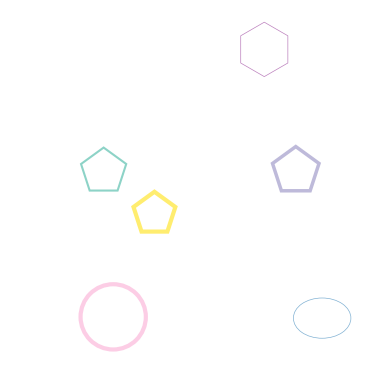[{"shape": "pentagon", "thickness": 1.5, "radius": 0.31, "center": [0.269, 0.555]}, {"shape": "pentagon", "thickness": 2.5, "radius": 0.32, "center": [0.768, 0.556]}, {"shape": "oval", "thickness": 0.5, "radius": 0.37, "center": [0.837, 0.174]}, {"shape": "circle", "thickness": 3, "radius": 0.42, "center": [0.294, 0.177]}, {"shape": "hexagon", "thickness": 0.5, "radius": 0.35, "center": [0.686, 0.872]}, {"shape": "pentagon", "thickness": 3, "radius": 0.29, "center": [0.401, 0.445]}]